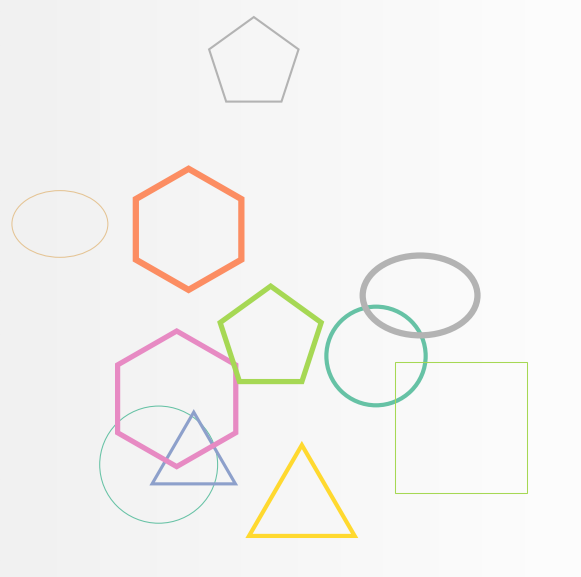[{"shape": "circle", "thickness": 0.5, "radius": 0.51, "center": [0.273, 0.195]}, {"shape": "circle", "thickness": 2, "radius": 0.43, "center": [0.647, 0.383]}, {"shape": "hexagon", "thickness": 3, "radius": 0.52, "center": [0.324, 0.602]}, {"shape": "triangle", "thickness": 1.5, "radius": 0.41, "center": [0.333, 0.203]}, {"shape": "hexagon", "thickness": 2.5, "radius": 0.59, "center": [0.304, 0.309]}, {"shape": "square", "thickness": 0.5, "radius": 0.57, "center": [0.793, 0.259]}, {"shape": "pentagon", "thickness": 2.5, "radius": 0.46, "center": [0.466, 0.412]}, {"shape": "triangle", "thickness": 2, "radius": 0.52, "center": [0.519, 0.124]}, {"shape": "oval", "thickness": 0.5, "radius": 0.41, "center": [0.103, 0.611]}, {"shape": "oval", "thickness": 3, "radius": 0.49, "center": [0.723, 0.488]}, {"shape": "pentagon", "thickness": 1, "radius": 0.4, "center": [0.437, 0.889]}]